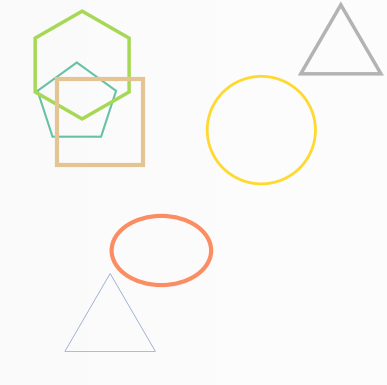[{"shape": "pentagon", "thickness": 1.5, "radius": 0.53, "center": [0.198, 0.731]}, {"shape": "oval", "thickness": 3, "radius": 0.64, "center": [0.416, 0.349]}, {"shape": "triangle", "thickness": 0.5, "radius": 0.67, "center": [0.284, 0.155]}, {"shape": "hexagon", "thickness": 2.5, "radius": 0.7, "center": [0.212, 0.831]}, {"shape": "circle", "thickness": 2, "radius": 0.7, "center": [0.674, 0.662]}, {"shape": "square", "thickness": 3, "radius": 0.56, "center": [0.257, 0.684]}, {"shape": "triangle", "thickness": 2.5, "radius": 0.6, "center": [0.88, 0.868]}]